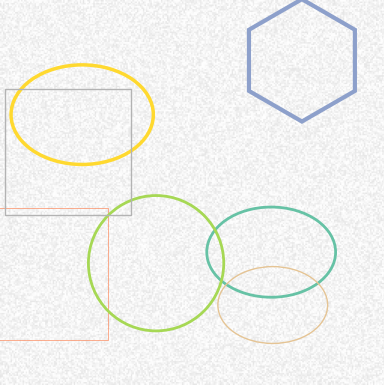[{"shape": "oval", "thickness": 2, "radius": 0.84, "center": [0.704, 0.345]}, {"shape": "square", "thickness": 0.5, "radius": 0.85, "center": [0.11, 0.289]}, {"shape": "hexagon", "thickness": 3, "radius": 0.79, "center": [0.784, 0.843]}, {"shape": "circle", "thickness": 2, "radius": 0.88, "center": [0.405, 0.316]}, {"shape": "oval", "thickness": 2.5, "radius": 0.92, "center": [0.214, 0.702]}, {"shape": "oval", "thickness": 1, "radius": 0.71, "center": [0.708, 0.208]}, {"shape": "square", "thickness": 1, "radius": 0.82, "center": [0.177, 0.605]}]